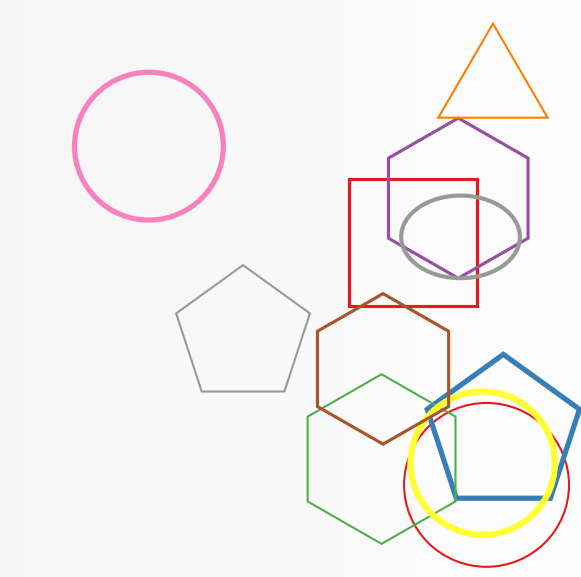[{"shape": "square", "thickness": 1.5, "radius": 0.55, "center": [0.711, 0.579]}, {"shape": "circle", "thickness": 1, "radius": 0.71, "center": [0.837, 0.16]}, {"shape": "pentagon", "thickness": 2.5, "radius": 0.69, "center": [0.866, 0.248]}, {"shape": "hexagon", "thickness": 1, "radius": 0.73, "center": [0.656, 0.204]}, {"shape": "hexagon", "thickness": 1.5, "radius": 0.69, "center": [0.788, 0.656]}, {"shape": "triangle", "thickness": 1, "radius": 0.54, "center": [0.848, 0.85]}, {"shape": "circle", "thickness": 3, "radius": 0.62, "center": [0.83, 0.197]}, {"shape": "hexagon", "thickness": 1.5, "radius": 0.65, "center": [0.659, 0.36]}, {"shape": "circle", "thickness": 2.5, "radius": 0.64, "center": [0.256, 0.746]}, {"shape": "pentagon", "thickness": 1, "radius": 0.61, "center": [0.418, 0.419]}, {"shape": "oval", "thickness": 2, "radius": 0.51, "center": [0.792, 0.589]}]